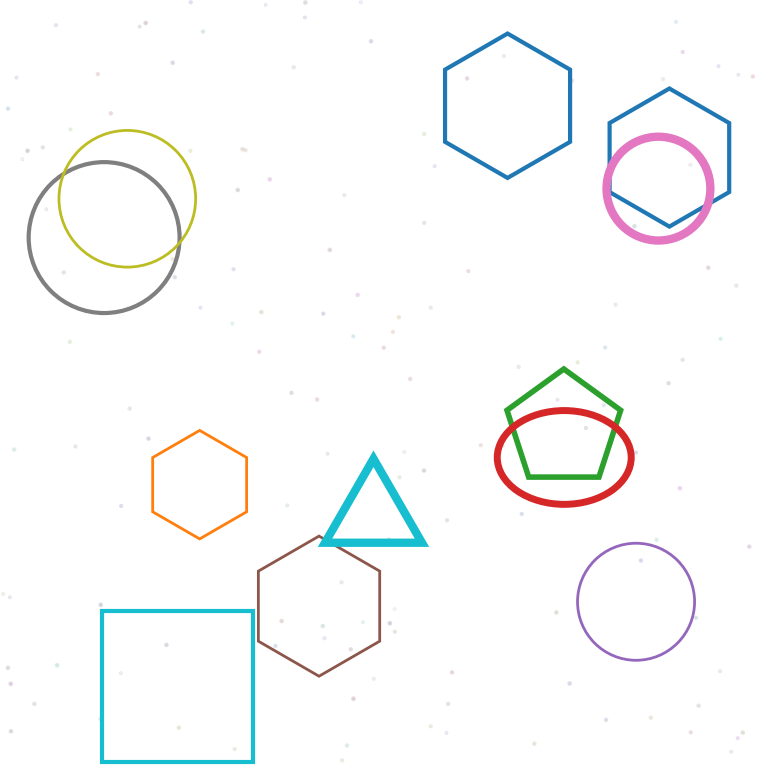[{"shape": "hexagon", "thickness": 1.5, "radius": 0.47, "center": [0.659, 0.863]}, {"shape": "hexagon", "thickness": 1.5, "radius": 0.45, "center": [0.869, 0.795]}, {"shape": "hexagon", "thickness": 1, "radius": 0.35, "center": [0.259, 0.371]}, {"shape": "pentagon", "thickness": 2, "radius": 0.39, "center": [0.732, 0.443]}, {"shape": "oval", "thickness": 2.5, "radius": 0.43, "center": [0.733, 0.406]}, {"shape": "circle", "thickness": 1, "radius": 0.38, "center": [0.826, 0.218]}, {"shape": "hexagon", "thickness": 1, "radius": 0.45, "center": [0.414, 0.213]}, {"shape": "circle", "thickness": 3, "radius": 0.34, "center": [0.855, 0.755]}, {"shape": "circle", "thickness": 1.5, "radius": 0.49, "center": [0.135, 0.691]}, {"shape": "circle", "thickness": 1, "radius": 0.44, "center": [0.165, 0.742]}, {"shape": "triangle", "thickness": 3, "radius": 0.36, "center": [0.485, 0.332]}, {"shape": "square", "thickness": 1.5, "radius": 0.49, "center": [0.231, 0.109]}]